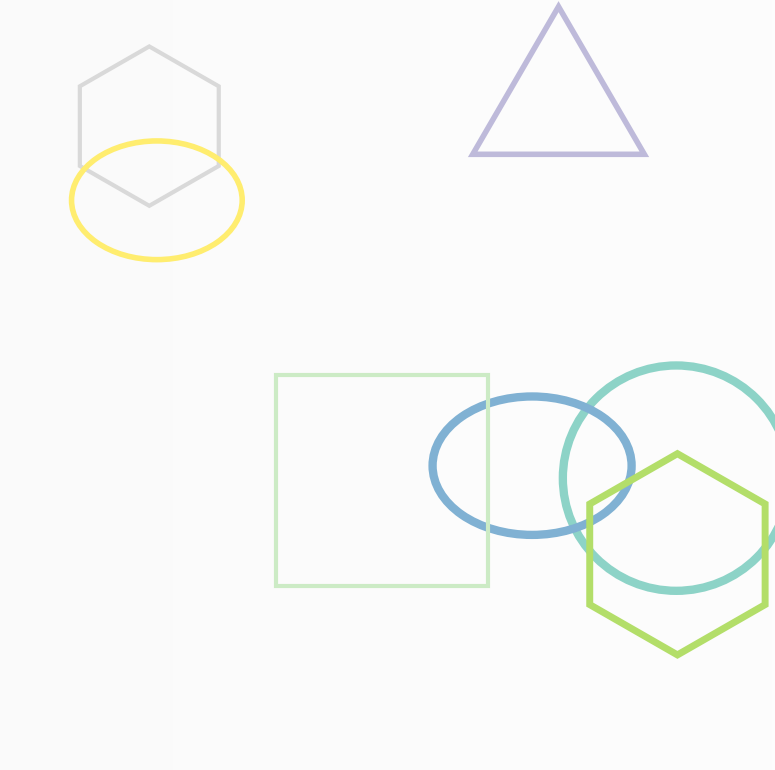[{"shape": "circle", "thickness": 3, "radius": 0.73, "center": [0.873, 0.379]}, {"shape": "triangle", "thickness": 2, "radius": 0.64, "center": [0.721, 0.864]}, {"shape": "oval", "thickness": 3, "radius": 0.64, "center": [0.687, 0.395]}, {"shape": "hexagon", "thickness": 2.5, "radius": 0.65, "center": [0.874, 0.28]}, {"shape": "hexagon", "thickness": 1.5, "radius": 0.52, "center": [0.193, 0.836]}, {"shape": "square", "thickness": 1.5, "radius": 0.69, "center": [0.493, 0.375]}, {"shape": "oval", "thickness": 2, "radius": 0.55, "center": [0.202, 0.74]}]